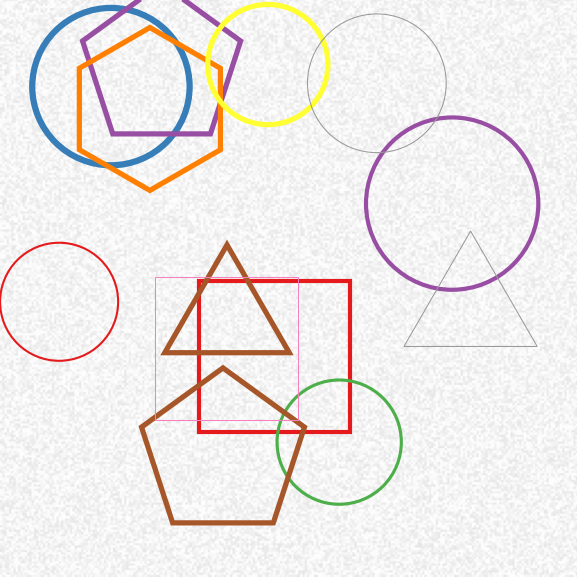[{"shape": "square", "thickness": 2, "radius": 0.65, "center": [0.476, 0.383]}, {"shape": "circle", "thickness": 1, "radius": 0.51, "center": [0.102, 0.477]}, {"shape": "circle", "thickness": 3, "radius": 0.68, "center": [0.192, 0.849]}, {"shape": "circle", "thickness": 1.5, "radius": 0.54, "center": [0.587, 0.234]}, {"shape": "pentagon", "thickness": 2.5, "radius": 0.72, "center": [0.28, 0.884]}, {"shape": "circle", "thickness": 2, "radius": 0.75, "center": [0.783, 0.647]}, {"shape": "hexagon", "thickness": 2.5, "radius": 0.71, "center": [0.26, 0.81]}, {"shape": "circle", "thickness": 2.5, "radius": 0.52, "center": [0.464, 0.887]}, {"shape": "triangle", "thickness": 2.5, "radius": 0.62, "center": [0.393, 0.451]}, {"shape": "pentagon", "thickness": 2.5, "radius": 0.74, "center": [0.386, 0.214]}, {"shape": "square", "thickness": 0.5, "radius": 0.62, "center": [0.392, 0.396]}, {"shape": "triangle", "thickness": 0.5, "radius": 0.67, "center": [0.815, 0.466]}, {"shape": "circle", "thickness": 0.5, "radius": 0.6, "center": [0.653, 0.855]}]